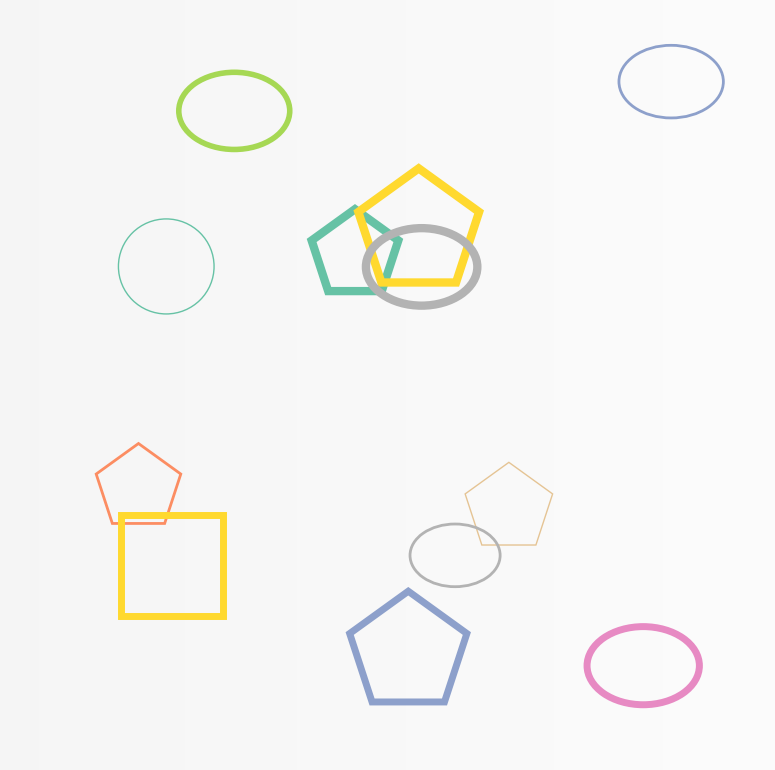[{"shape": "circle", "thickness": 0.5, "radius": 0.31, "center": [0.215, 0.654]}, {"shape": "pentagon", "thickness": 3, "radius": 0.29, "center": [0.458, 0.67]}, {"shape": "pentagon", "thickness": 1, "radius": 0.29, "center": [0.179, 0.367]}, {"shape": "pentagon", "thickness": 2.5, "radius": 0.4, "center": [0.527, 0.153]}, {"shape": "oval", "thickness": 1, "radius": 0.34, "center": [0.866, 0.894]}, {"shape": "oval", "thickness": 2.5, "radius": 0.36, "center": [0.83, 0.135]}, {"shape": "oval", "thickness": 2, "radius": 0.36, "center": [0.302, 0.856]}, {"shape": "pentagon", "thickness": 3, "radius": 0.41, "center": [0.54, 0.699]}, {"shape": "square", "thickness": 2.5, "radius": 0.33, "center": [0.222, 0.265]}, {"shape": "pentagon", "thickness": 0.5, "radius": 0.3, "center": [0.657, 0.34]}, {"shape": "oval", "thickness": 1, "radius": 0.29, "center": [0.587, 0.279]}, {"shape": "oval", "thickness": 3, "radius": 0.36, "center": [0.544, 0.653]}]